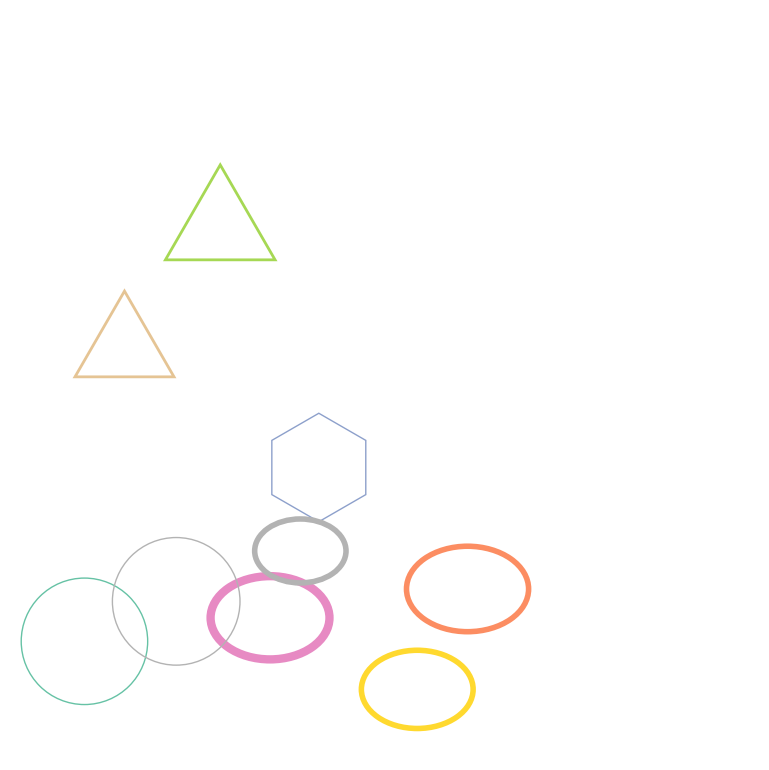[{"shape": "circle", "thickness": 0.5, "radius": 0.41, "center": [0.11, 0.167]}, {"shape": "oval", "thickness": 2, "radius": 0.4, "center": [0.607, 0.235]}, {"shape": "hexagon", "thickness": 0.5, "radius": 0.35, "center": [0.414, 0.393]}, {"shape": "oval", "thickness": 3, "radius": 0.39, "center": [0.351, 0.198]}, {"shape": "triangle", "thickness": 1, "radius": 0.41, "center": [0.286, 0.704]}, {"shape": "oval", "thickness": 2, "radius": 0.36, "center": [0.542, 0.105]}, {"shape": "triangle", "thickness": 1, "radius": 0.37, "center": [0.162, 0.548]}, {"shape": "circle", "thickness": 0.5, "radius": 0.41, "center": [0.229, 0.219]}, {"shape": "oval", "thickness": 2, "radius": 0.3, "center": [0.39, 0.284]}]